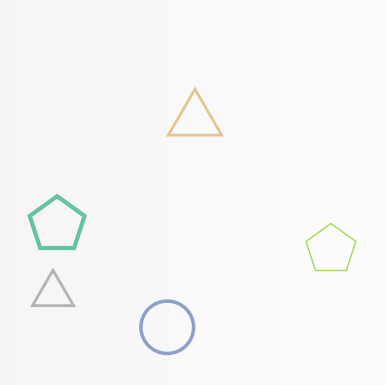[{"shape": "pentagon", "thickness": 3, "radius": 0.37, "center": [0.147, 0.416]}, {"shape": "circle", "thickness": 2.5, "radius": 0.34, "center": [0.432, 0.15]}, {"shape": "pentagon", "thickness": 1, "radius": 0.34, "center": [0.854, 0.352]}, {"shape": "triangle", "thickness": 2, "radius": 0.4, "center": [0.503, 0.689]}, {"shape": "triangle", "thickness": 2, "radius": 0.31, "center": [0.137, 0.237]}]